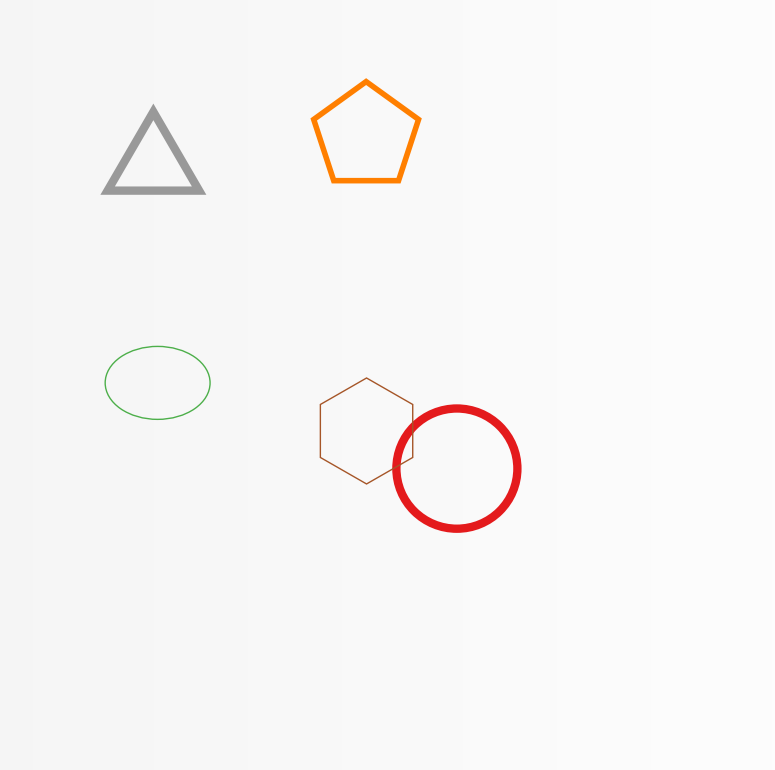[{"shape": "circle", "thickness": 3, "radius": 0.39, "center": [0.59, 0.391]}, {"shape": "oval", "thickness": 0.5, "radius": 0.34, "center": [0.203, 0.503]}, {"shape": "pentagon", "thickness": 2, "radius": 0.36, "center": [0.472, 0.823]}, {"shape": "hexagon", "thickness": 0.5, "radius": 0.34, "center": [0.473, 0.44]}, {"shape": "triangle", "thickness": 3, "radius": 0.34, "center": [0.198, 0.787]}]